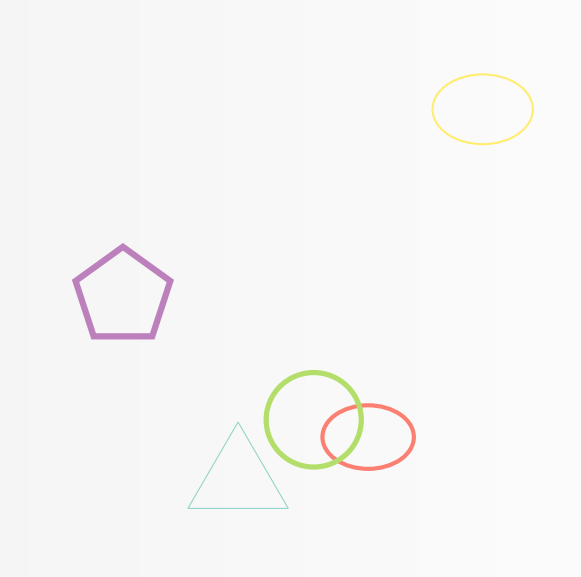[{"shape": "triangle", "thickness": 0.5, "radius": 0.5, "center": [0.41, 0.169]}, {"shape": "oval", "thickness": 2, "radius": 0.39, "center": [0.633, 0.242]}, {"shape": "circle", "thickness": 2.5, "radius": 0.41, "center": [0.54, 0.272]}, {"shape": "pentagon", "thickness": 3, "radius": 0.43, "center": [0.211, 0.486]}, {"shape": "oval", "thickness": 1, "radius": 0.43, "center": [0.83, 0.81]}]